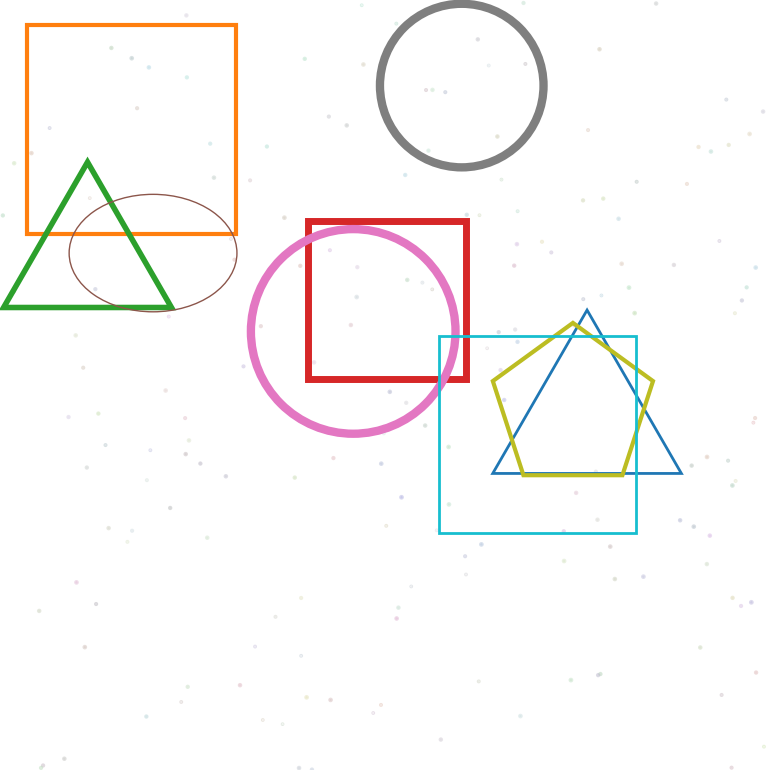[{"shape": "triangle", "thickness": 1, "radius": 0.71, "center": [0.762, 0.456]}, {"shape": "square", "thickness": 1.5, "radius": 0.68, "center": [0.171, 0.832]}, {"shape": "triangle", "thickness": 2, "radius": 0.63, "center": [0.114, 0.664]}, {"shape": "square", "thickness": 2.5, "radius": 0.51, "center": [0.502, 0.61]}, {"shape": "oval", "thickness": 0.5, "radius": 0.54, "center": [0.199, 0.671]}, {"shape": "circle", "thickness": 3, "radius": 0.66, "center": [0.459, 0.57]}, {"shape": "circle", "thickness": 3, "radius": 0.53, "center": [0.6, 0.889]}, {"shape": "pentagon", "thickness": 1.5, "radius": 0.55, "center": [0.744, 0.471]}, {"shape": "square", "thickness": 1, "radius": 0.64, "center": [0.698, 0.436]}]